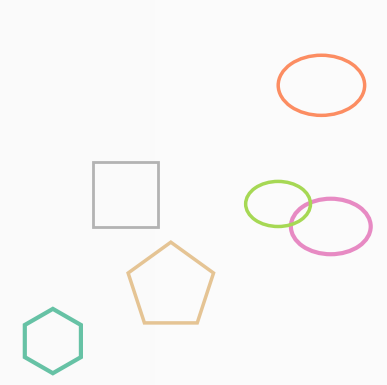[{"shape": "hexagon", "thickness": 3, "radius": 0.42, "center": [0.136, 0.114]}, {"shape": "oval", "thickness": 2.5, "radius": 0.56, "center": [0.829, 0.778]}, {"shape": "oval", "thickness": 3, "radius": 0.51, "center": [0.854, 0.412]}, {"shape": "oval", "thickness": 2.5, "radius": 0.42, "center": [0.718, 0.47]}, {"shape": "pentagon", "thickness": 2.5, "radius": 0.58, "center": [0.441, 0.255]}, {"shape": "square", "thickness": 2, "radius": 0.42, "center": [0.324, 0.494]}]